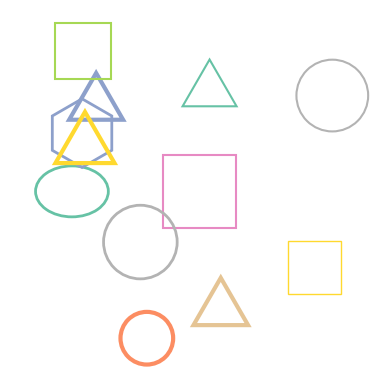[{"shape": "oval", "thickness": 2, "radius": 0.47, "center": [0.187, 0.503]}, {"shape": "triangle", "thickness": 1.5, "radius": 0.4, "center": [0.544, 0.764]}, {"shape": "circle", "thickness": 3, "radius": 0.34, "center": [0.381, 0.122]}, {"shape": "triangle", "thickness": 3, "radius": 0.4, "center": [0.25, 0.729]}, {"shape": "hexagon", "thickness": 2, "radius": 0.45, "center": [0.213, 0.654]}, {"shape": "square", "thickness": 1.5, "radius": 0.47, "center": [0.518, 0.503]}, {"shape": "square", "thickness": 1.5, "radius": 0.36, "center": [0.215, 0.869]}, {"shape": "triangle", "thickness": 3, "radius": 0.44, "center": [0.221, 0.621]}, {"shape": "square", "thickness": 1, "radius": 0.34, "center": [0.817, 0.305]}, {"shape": "triangle", "thickness": 3, "radius": 0.41, "center": [0.573, 0.196]}, {"shape": "circle", "thickness": 2, "radius": 0.48, "center": [0.365, 0.371]}, {"shape": "circle", "thickness": 1.5, "radius": 0.47, "center": [0.863, 0.752]}]